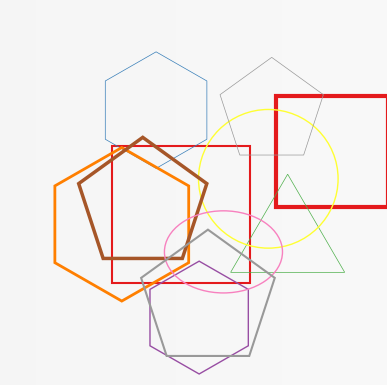[{"shape": "square", "thickness": 3, "radius": 0.72, "center": [0.857, 0.606]}, {"shape": "square", "thickness": 1.5, "radius": 0.89, "center": [0.467, 0.443]}, {"shape": "hexagon", "thickness": 0.5, "radius": 0.76, "center": [0.403, 0.714]}, {"shape": "triangle", "thickness": 0.5, "radius": 0.85, "center": [0.742, 0.378]}, {"shape": "hexagon", "thickness": 1, "radius": 0.73, "center": [0.514, 0.175]}, {"shape": "hexagon", "thickness": 2, "radius": 1.0, "center": [0.314, 0.417]}, {"shape": "circle", "thickness": 1, "radius": 0.9, "center": [0.692, 0.536]}, {"shape": "pentagon", "thickness": 2.5, "radius": 0.87, "center": [0.368, 0.469]}, {"shape": "oval", "thickness": 1, "radius": 0.76, "center": [0.577, 0.346]}, {"shape": "pentagon", "thickness": 0.5, "radius": 0.7, "center": [0.701, 0.711]}, {"shape": "pentagon", "thickness": 1.5, "radius": 0.91, "center": [0.537, 0.222]}]